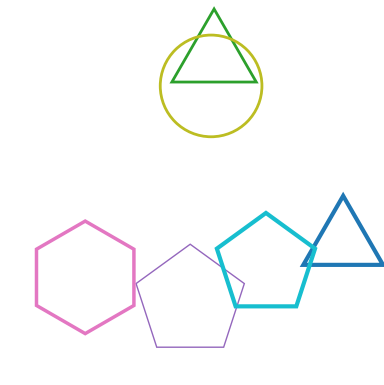[{"shape": "triangle", "thickness": 3, "radius": 0.6, "center": [0.891, 0.372]}, {"shape": "triangle", "thickness": 2, "radius": 0.63, "center": [0.556, 0.85]}, {"shape": "pentagon", "thickness": 1, "radius": 0.74, "center": [0.494, 0.218]}, {"shape": "hexagon", "thickness": 2.5, "radius": 0.73, "center": [0.221, 0.28]}, {"shape": "circle", "thickness": 2, "radius": 0.66, "center": [0.548, 0.777]}, {"shape": "pentagon", "thickness": 3, "radius": 0.67, "center": [0.691, 0.313]}]